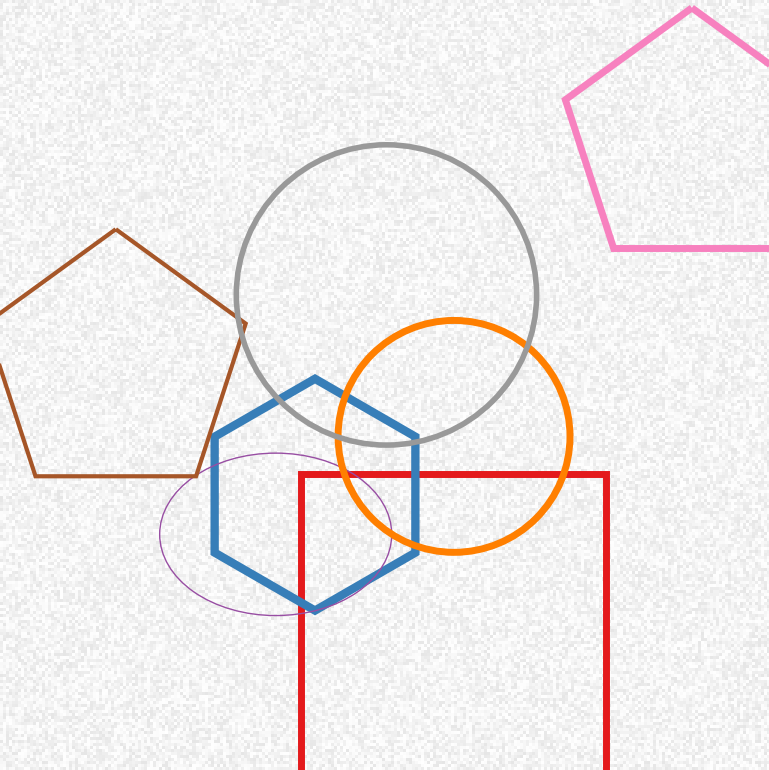[{"shape": "square", "thickness": 2.5, "radius": 0.99, "center": [0.589, 0.186]}, {"shape": "hexagon", "thickness": 3, "radius": 0.75, "center": [0.409, 0.358]}, {"shape": "oval", "thickness": 0.5, "radius": 0.75, "center": [0.358, 0.306]}, {"shape": "circle", "thickness": 2.5, "radius": 0.75, "center": [0.59, 0.433]}, {"shape": "pentagon", "thickness": 1.5, "radius": 0.89, "center": [0.15, 0.525]}, {"shape": "pentagon", "thickness": 2.5, "radius": 0.86, "center": [0.899, 0.817]}, {"shape": "circle", "thickness": 2, "radius": 0.98, "center": [0.502, 0.617]}]